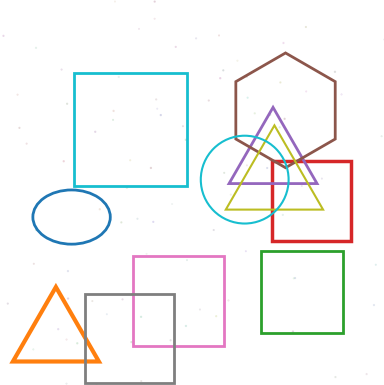[{"shape": "oval", "thickness": 2, "radius": 0.5, "center": [0.186, 0.436]}, {"shape": "triangle", "thickness": 3, "radius": 0.64, "center": [0.145, 0.126]}, {"shape": "square", "thickness": 2, "radius": 0.53, "center": [0.784, 0.242]}, {"shape": "square", "thickness": 2.5, "radius": 0.52, "center": [0.809, 0.477]}, {"shape": "triangle", "thickness": 2, "radius": 0.66, "center": [0.709, 0.589]}, {"shape": "hexagon", "thickness": 2, "radius": 0.75, "center": [0.742, 0.713]}, {"shape": "square", "thickness": 2, "radius": 0.58, "center": [0.464, 0.218]}, {"shape": "square", "thickness": 2, "radius": 0.58, "center": [0.337, 0.122]}, {"shape": "triangle", "thickness": 1.5, "radius": 0.73, "center": [0.713, 0.528]}, {"shape": "square", "thickness": 2, "radius": 0.74, "center": [0.34, 0.664]}, {"shape": "circle", "thickness": 1.5, "radius": 0.57, "center": [0.636, 0.533]}]